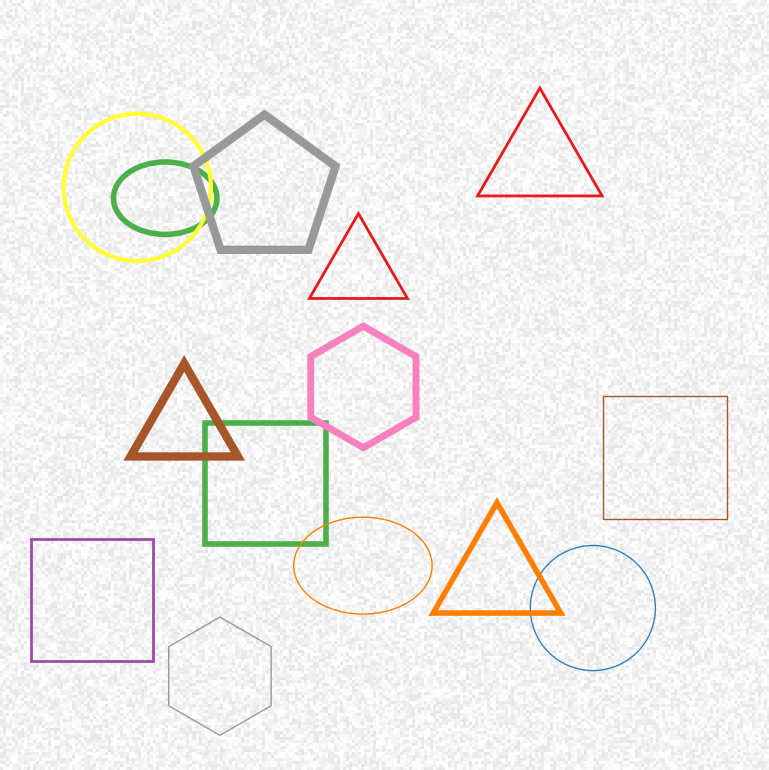[{"shape": "triangle", "thickness": 1, "radius": 0.47, "center": [0.701, 0.792]}, {"shape": "triangle", "thickness": 1, "radius": 0.37, "center": [0.465, 0.649]}, {"shape": "circle", "thickness": 0.5, "radius": 0.41, "center": [0.77, 0.21]}, {"shape": "square", "thickness": 2, "radius": 0.39, "center": [0.345, 0.372]}, {"shape": "oval", "thickness": 2, "radius": 0.34, "center": [0.215, 0.743]}, {"shape": "square", "thickness": 1, "radius": 0.4, "center": [0.12, 0.221]}, {"shape": "oval", "thickness": 0.5, "radius": 0.45, "center": [0.471, 0.265]}, {"shape": "triangle", "thickness": 2, "radius": 0.48, "center": [0.645, 0.252]}, {"shape": "circle", "thickness": 1.5, "radius": 0.48, "center": [0.178, 0.757]}, {"shape": "square", "thickness": 0.5, "radius": 0.4, "center": [0.864, 0.406]}, {"shape": "triangle", "thickness": 3, "radius": 0.4, "center": [0.239, 0.447]}, {"shape": "hexagon", "thickness": 2.5, "radius": 0.39, "center": [0.472, 0.498]}, {"shape": "hexagon", "thickness": 0.5, "radius": 0.38, "center": [0.286, 0.122]}, {"shape": "pentagon", "thickness": 3, "radius": 0.49, "center": [0.344, 0.754]}]